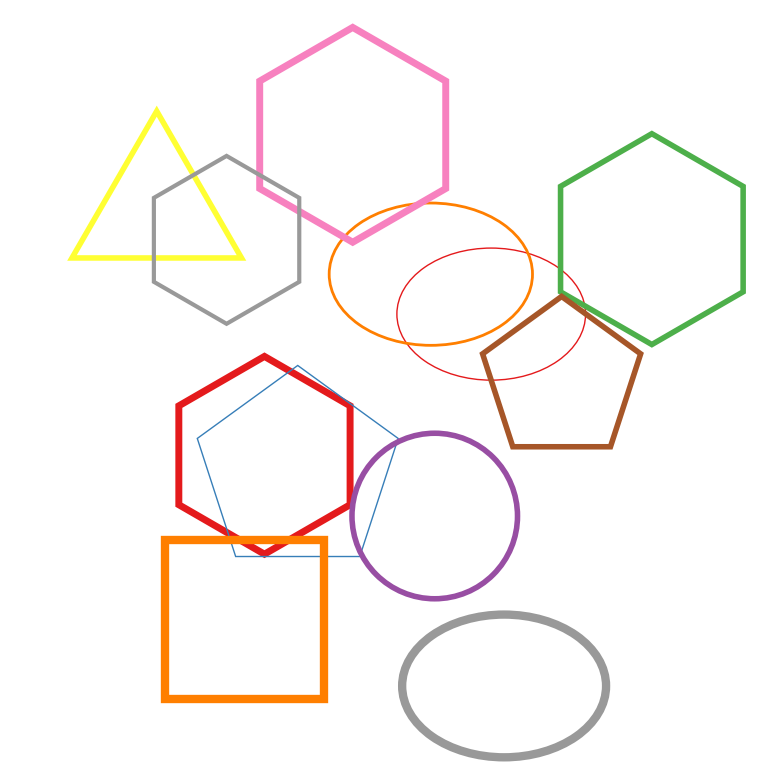[{"shape": "oval", "thickness": 0.5, "radius": 0.61, "center": [0.638, 0.592]}, {"shape": "hexagon", "thickness": 2.5, "radius": 0.64, "center": [0.343, 0.409]}, {"shape": "pentagon", "thickness": 0.5, "radius": 0.69, "center": [0.387, 0.388]}, {"shape": "hexagon", "thickness": 2, "radius": 0.68, "center": [0.847, 0.689]}, {"shape": "circle", "thickness": 2, "radius": 0.54, "center": [0.565, 0.33]}, {"shape": "square", "thickness": 3, "radius": 0.52, "center": [0.317, 0.196]}, {"shape": "oval", "thickness": 1, "radius": 0.66, "center": [0.56, 0.644]}, {"shape": "triangle", "thickness": 2, "radius": 0.64, "center": [0.204, 0.729]}, {"shape": "pentagon", "thickness": 2, "radius": 0.54, "center": [0.729, 0.507]}, {"shape": "hexagon", "thickness": 2.5, "radius": 0.7, "center": [0.458, 0.825]}, {"shape": "oval", "thickness": 3, "radius": 0.66, "center": [0.655, 0.109]}, {"shape": "hexagon", "thickness": 1.5, "radius": 0.55, "center": [0.294, 0.689]}]